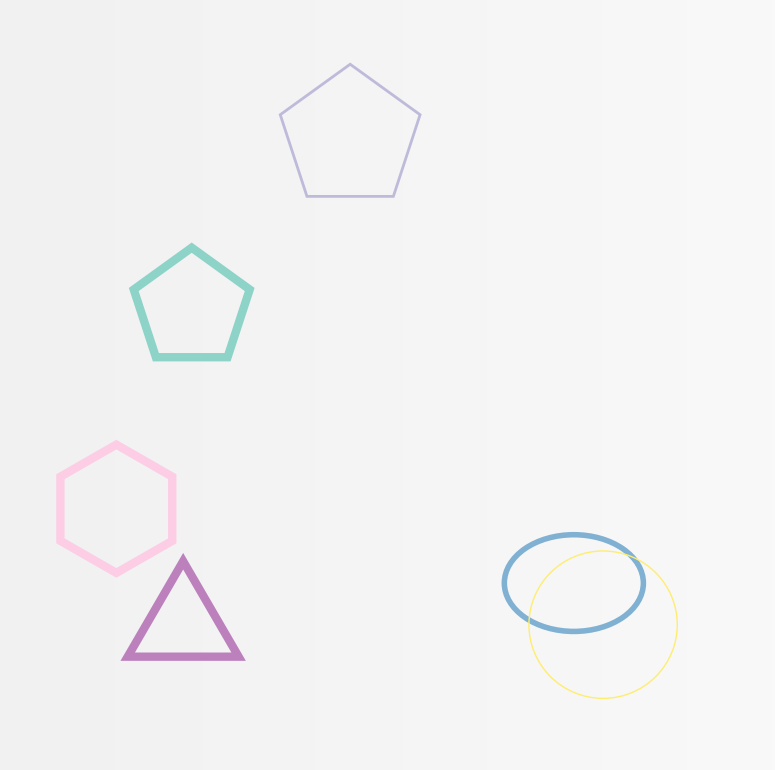[{"shape": "pentagon", "thickness": 3, "radius": 0.39, "center": [0.247, 0.6]}, {"shape": "pentagon", "thickness": 1, "radius": 0.47, "center": [0.452, 0.822]}, {"shape": "oval", "thickness": 2, "radius": 0.45, "center": [0.74, 0.243]}, {"shape": "hexagon", "thickness": 3, "radius": 0.42, "center": [0.15, 0.339]}, {"shape": "triangle", "thickness": 3, "radius": 0.41, "center": [0.236, 0.188]}, {"shape": "circle", "thickness": 0.5, "radius": 0.48, "center": [0.778, 0.189]}]